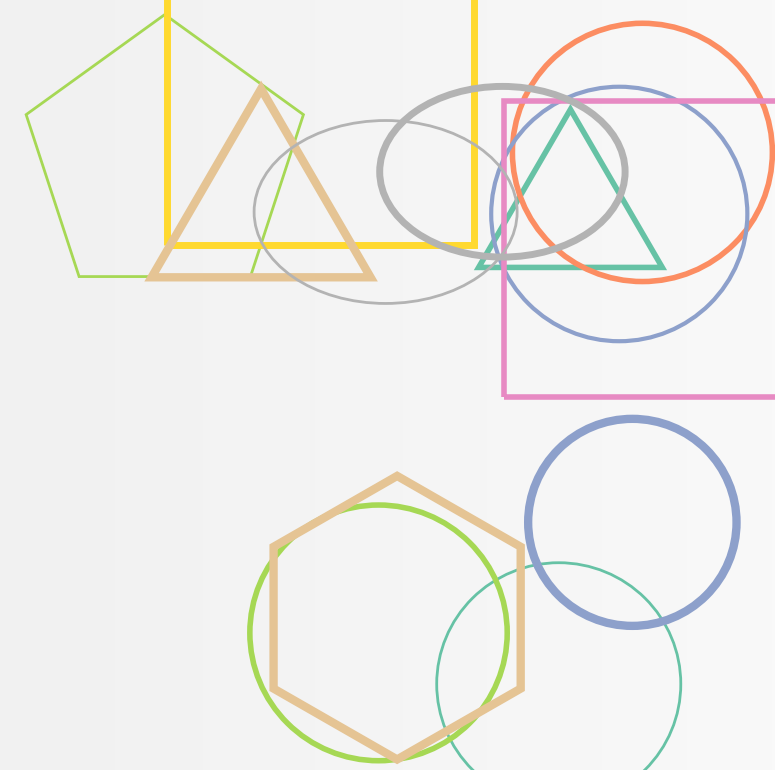[{"shape": "triangle", "thickness": 2, "radius": 0.68, "center": [0.736, 0.721]}, {"shape": "circle", "thickness": 1, "radius": 0.79, "center": [0.721, 0.112]}, {"shape": "circle", "thickness": 2, "radius": 0.84, "center": [0.829, 0.802]}, {"shape": "circle", "thickness": 1.5, "radius": 0.83, "center": [0.799, 0.722]}, {"shape": "circle", "thickness": 3, "radius": 0.67, "center": [0.816, 0.322]}, {"shape": "square", "thickness": 2, "radius": 0.96, "center": [0.842, 0.676]}, {"shape": "circle", "thickness": 2, "radius": 0.83, "center": [0.488, 0.178]}, {"shape": "pentagon", "thickness": 1, "radius": 0.94, "center": [0.213, 0.793]}, {"shape": "square", "thickness": 2.5, "radius": 0.99, "center": [0.413, 0.88]}, {"shape": "triangle", "thickness": 3, "radius": 0.82, "center": [0.337, 0.721]}, {"shape": "hexagon", "thickness": 3, "radius": 0.92, "center": [0.512, 0.198]}, {"shape": "oval", "thickness": 2.5, "radius": 0.79, "center": [0.648, 0.777]}, {"shape": "oval", "thickness": 1, "radius": 0.85, "center": [0.498, 0.725]}]